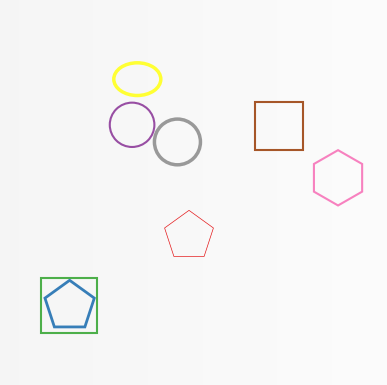[{"shape": "pentagon", "thickness": 0.5, "radius": 0.33, "center": [0.488, 0.387]}, {"shape": "pentagon", "thickness": 2, "radius": 0.33, "center": [0.18, 0.205]}, {"shape": "square", "thickness": 1.5, "radius": 0.36, "center": [0.178, 0.205]}, {"shape": "circle", "thickness": 1.5, "radius": 0.29, "center": [0.341, 0.676]}, {"shape": "oval", "thickness": 2.5, "radius": 0.3, "center": [0.354, 0.794]}, {"shape": "square", "thickness": 1.5, "radius": 0.31, "center": [0.721, 0.672]}, {"shape": "hexagon", "thickness": 1.5, "radius": 0.36, "center": [0.872, 0.538]}, {"shape": "circle", "thickness": 2.5, "radius": 0.3, "center": [0.458, 0.631]}]